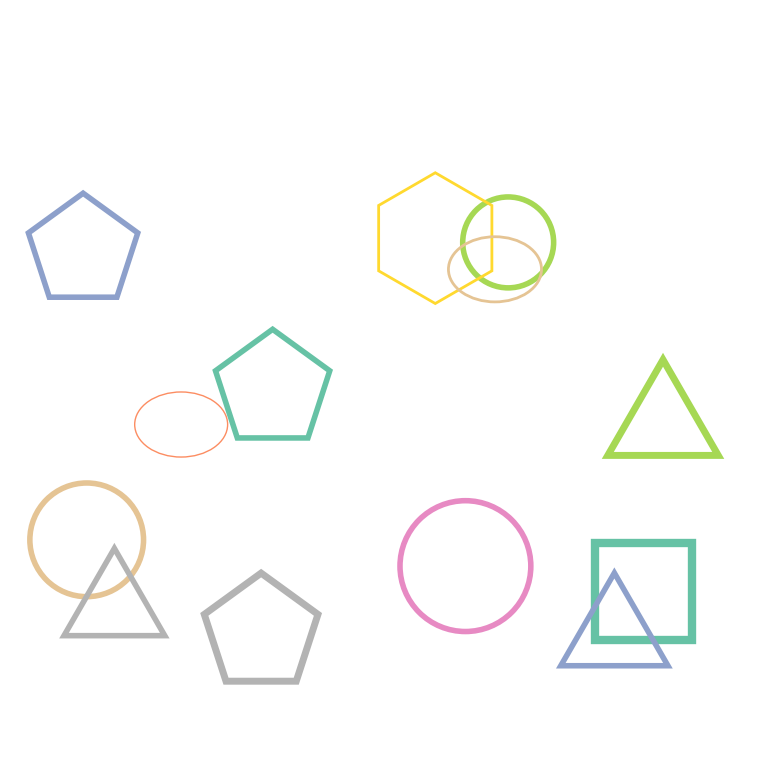[{"shape": "pentagon", "thickness": 2, "radius": 0.39, "center": [0.354, 0.494]}, {"shape": "square", "thickness": 3, "radius": 0.32, "center": [0.836, 0.232]}, {"shape": "oval", "thickness": 0.5, "radius": 0.3, "center": [0.235, 0.449]}, {"shape": "pentagon", "thickness": 2, "radius": 0.37, "center": [0.108, 0.674]}, {"shape": "triangle", "thickness": 2, "radius": 0.4, "center": [0.798, 0.176]}, {"shape": "circle", "thickness": 2, "radius": 0.42, "center": [0.604, 0.265]}, {"shape": "circle", "thickness": 2, "radius": 0.3, "center": [0.66, 0.685]}, {"shape": "triangle", "thickness": 2.5, "radius": 0.41, "center": [0.861, 0.45]}, {"shape": "hexagon", "thickness": 1, "radius": 0.42, "center": [0.565, 0.691]}, {"shape": "oval", "thickness": 1, "radius": 0.3, "center": [0.643, 0.65]}, {"shape": "circle", "thickness": 2, "radius": 0.37, "center": [0.113, 0.299]}, {"shape": "triangle", "thickness": 2, "radius": 0.38, "center": [0.149, 0.212]}, {"shape": "pentagon", "thickness": 2.5, "radius": 0.39, "center": [0.339, 0.178]}]